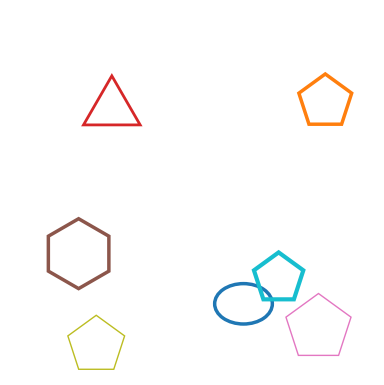[{"shape": "oval", "thickness": 2.5, "radius": 0.37, "center": [0.632, 0.211]}, {"shape": "pentagon", "thickness": 2.5, "radius": 0.36, "center": [0.845, 0.736]}, {"shape": "triangle", "thickness": 2, "radius": 0.42, "center": [0.29, 0.718]}, {"shape": "hexagon", "thickness": 2.5, "radius": 0.45, "center": [0.204, 0.341]}, {"shape": "pentagon", "thickness": 1, "radius": 0.44, "center": [0.827, 0.149]}, {"shape": "pentagon", "thickness": 1, "radius": 0.39, "center": [0.25, 0.104]}, {"shape": "pentagon", "thickness": 3, "radius": 0.34, "center": [0.724, 0.277]}]